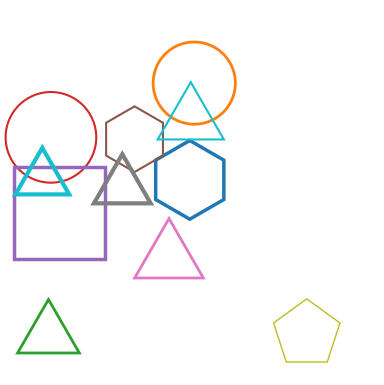[{"shape": "hexagon", "thickness": 2.5, "radius": 0.51, "center": [0.493, 0.533]}, {"shape": "circle", "thickness": 2, "radius": 0.53, "center": [0.505, 0.784]}, {"shape": "triangle", "thickness": 2, "radius": 0.46, "center": [0.126, 0.129]}, {"shape": "circle", "thickness": 1.5, "radius": 0.59, "center": [0.132, 0.643]}, {"shape": "square", "thickness": 2.5, "radius": 0.59, "center": [0.155, 0.447]}, {"shape": "hexagon", "thickness": 1.5, "radius": 0.43, "center": [0.349, 0.638]}, {"shape": "triangle", "thickness": 2, "radius": 0.51, "center": [0.439, 0.329]}, {"shape": "triangle", "thickness": 3, "radius": 0.43, "center": [0.318, 0.514]}, {"shape": "pentagon", "thickness": 1, "radius": 0.45, "center": [0.797, 0.133]}, {"shape": "triangle", "thickness": 3, "radius": 0.4, "center": [0.11, 0.535]}, {"shape": "triangle", "thickness": 1.5, "radius": 0.5, "center": [0.495, 0.687]}]